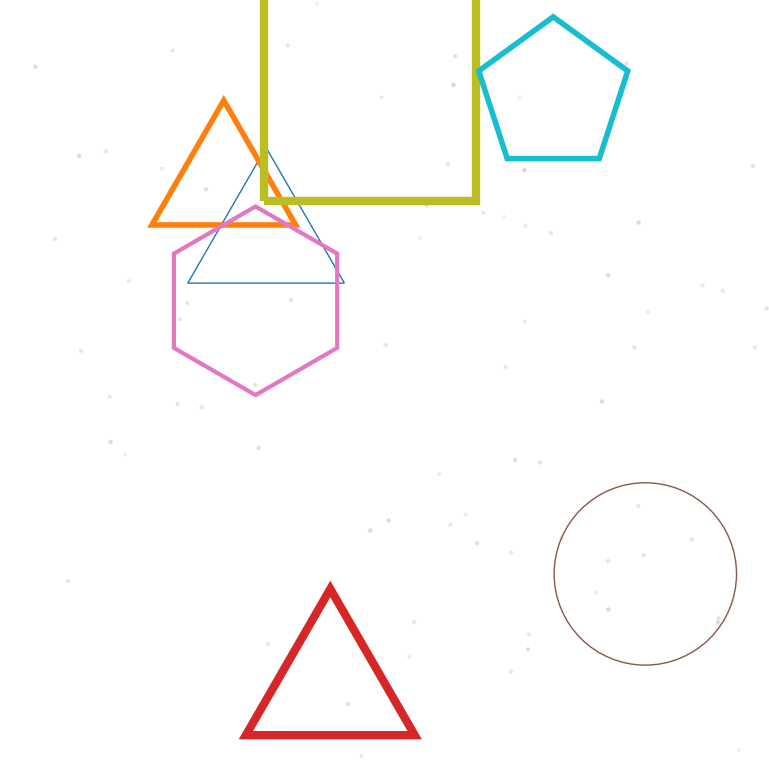[{"shape": "triangle", "thickness": 0.5, "radius": 0.59, "center": [0.346, 0.691]}, {"shape": "triangle", "thickness": 2, "radius": 0.54, "center": [0.291, 0.762]}, {"shape": "triangle", "thickness": 3, "radius": 0.63, "center": [0.429, 0.109]}, {"shape": "circle", "thickness": 0.5, "radius": 0.59, "center": [0.838, 0.255]}, {"shape": "hexagon", "thickness": 1.5, "radius": 0.61, "center": [0.332, 0.609]}, {"shape": "square", "thickness": 3, "radius": 0.69, "center": [0.481, 0.876]}, {"shape": "pentagon", "thickness": 2, "radius": 0.51, "center": [0.718, 0.876]}]